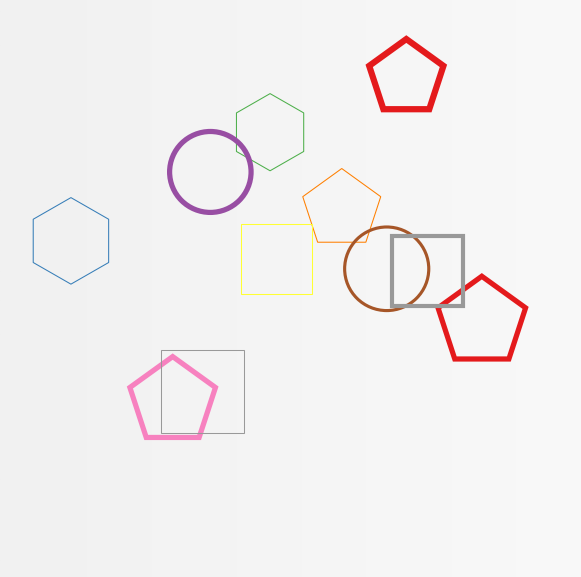[{"shape": "pentagon", "thickness": 3, "radius": 0.34, "center": [0.699, 0.864]}, {"shape": "pentagon", "thickness": 2.5, "radius": 0.4, "center": [0.829, 0.442]}, {"shape": "hexagon", "thickness": 0.5, "radius": 0.37, "center": [0.122, 0.582]}, {"shape": "hexagon", "thickness": 0.5, "radius": 0.33, "center": [0.465, 0.77]}, {"shape": "circle", "thickness": 2.5, "radius": 0.35, "center": [0.362, 0.701]}, {"shape": "pentagon", "thickness": 0.5, "radius": 0.35, "center": [0.588, 0.637]}, {"shape": "square", "thickness": 0.5, "radius": 0.3, "center": [0.476, 0.55]}, {"shape": "circle", "thickness": 1.5, "radius": 0.36, "center": [0.665, 0.534]}, {"shape": "pentagon", "thickness": 2.5, "radius": 0.39, "center": [0.297, 0.304]}, {"shape": "square", "thickness": 2, "radius": 0.3, "center": [0.735, 0.529]}, {"shape": "square", "thickness": 0.5, "radius": 0.36, "center": [0.348, 0.321]}]